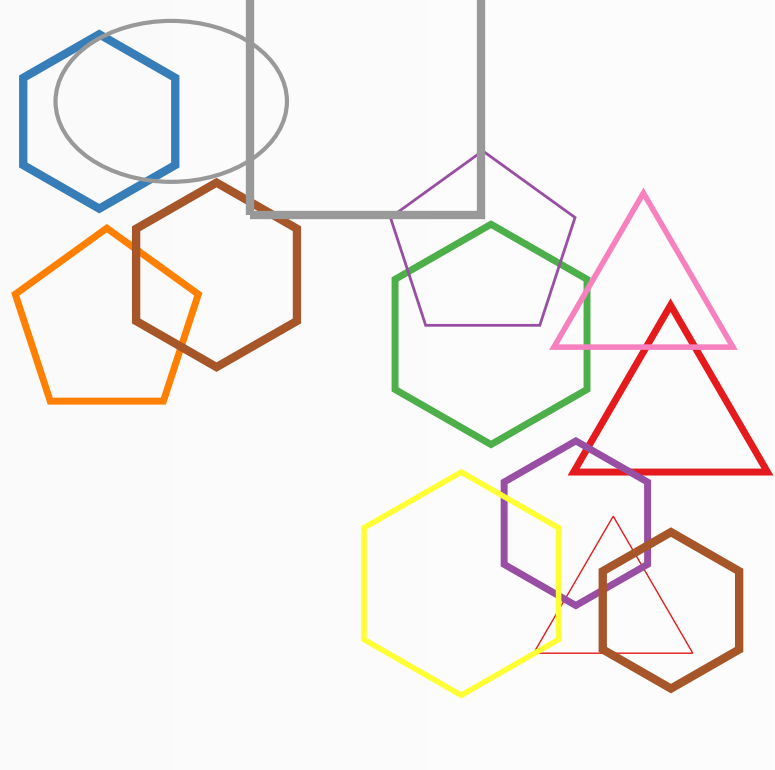[{"shape": "triangle", "thickness": 2.5, "radius": 0.72, "center": [0.865, 0.459]}, {"shape": "triangle", "thickness": 0.5, "radius": 0.59, "center": [0.791, 0.211]}, {"shape": "hexagon", "thickness": 3, "radius": 0.57, "center": [0.128, 0.842]}, {"shape": "hexagon", "thickness": 2.5, "radius": 0.72, "center": [0.634, 0.566]}, {"shape": "pentagon", "thickness": 1, "radius": 0.63, "center": [0.623, 0.679]}, {"shape": "hexagon", "thickness": 2.5, "radius": 0.53, "center": [0.743, 0.32]}, {"shape": "pentagon", "thickness": 2.5, "radius": 0.62, "center": [0.138, 0.579]}, {"shape": "hexagon", "thickness": 2, "radius": 0.72, "center": [0.595, 0.242]}, {"shape": "hexagon", "thickness": 3, "radius": 0.6, "center": [0.279, 0.643]}, {"shape": "hexagon", "thickness": 3, "radius": 0.51, "center": [0.866, 0.207]}, {"shape": "triangle", "thickness": 2, "radius": 0.67, "center": [0.83, 0.616]}, {"shape": "square", "thickness": 3, "radius": 0.74, "center": [0.471, 0.869]}, {"shape": "oval", "thickness": 1.5, "radius": 0.75, "center": [0.221, 0.868]}]